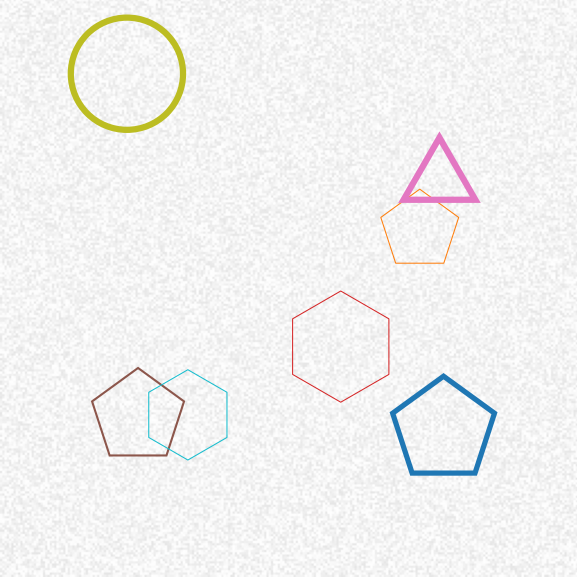[{"shape": "pentagon", "thickness": 2.5, "radius": 0.46, "center": [0.768, 0.255]}, {"shape": "pentagon", "thickness": 0.5, "radius": 0.35, "center": [0.727, 0.601]}, {"shape": "hexagon", "thickness": 0.5, "radius": 0.48, "center": [0.59, 0.399]}, {"shape": "pentagon", "thickness": 1, "radius": 0.42, "center": [0.239, 0.278]}, {"shape": "triangle", "thickness": 3, "radius": 0.36, "center": [0.761, 0.689]}, {"shape": "circle", "thickness": 3, "radius": 0.49, "center": [0.22, 0.871]}, {"shape": "hexagon", "thickness": 0.5, "radius": 0.39, "center": [0.325, 0.281]}]